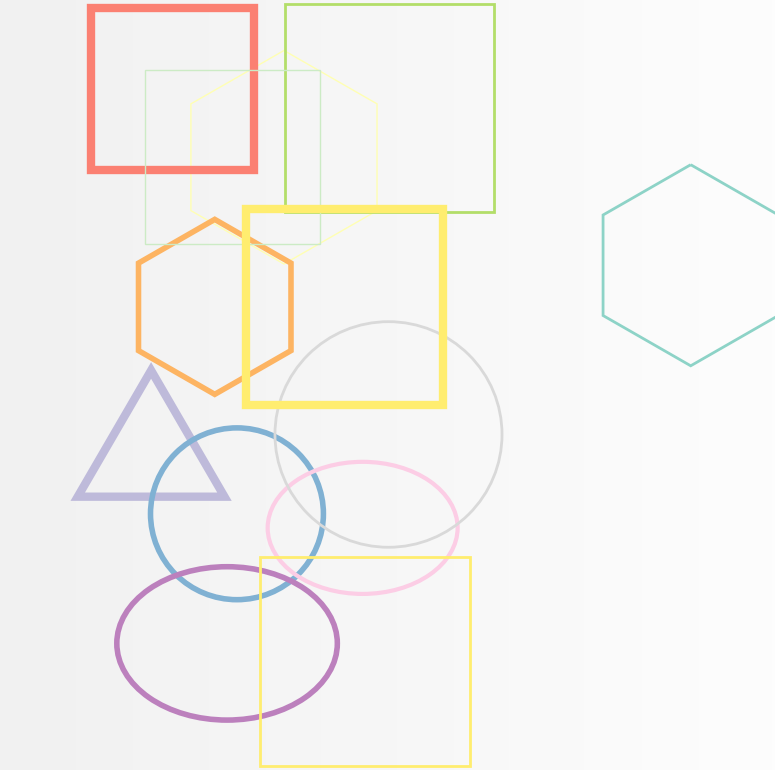[{"shape": "hexagon", "thickness": 1, "radius": 0.65, "center": [0.891, 0.656]}, {"shape": "hexagon", "thickness": 0.5, "radius": 0.69, "center": [0.366, 0.796]}, {"shape": "triangle", "thickness": 3, "radius": 0.55, "center": [0.195, 0.41]}, {"shape": "square", "thickness": 3, "radius": 0.53, "center": [0.223, 0.884]}, {"shape": "circle", "thickness": 2, "radius": 0.56, "center": [0.306, 0.333]}, {"shape": "hexagon", "thickness": 2, "radius": 0.57, "center": [0.277, 0.601]}, {"shape": "square", "thickness": 1, "radius": 0.68, "center": [0.502, 0.859]}, {"shape": "oval", "thickness": 1.5, "radius": 0.61, "center": [0.468, 0.314]}, {"shape": "circle", "thickness": 1, "radius": 0.73, "center": [0.501, 0.436]}, {"shape": "oval", "thickness": 2, "radius": 0.71, "center": [0.293, 0.164]}, {"shape": "square", "thickness": 0.5, "radius": 0.57, "center": [0.3, 0.796]}, {"shape": "square", "thickness": 1, "radius": 0.68, "center": [0.471, 0.141]}, {"shape": "square", "thickness": 3, "radius": 0.64, "center": [0.444, 0.602]}]